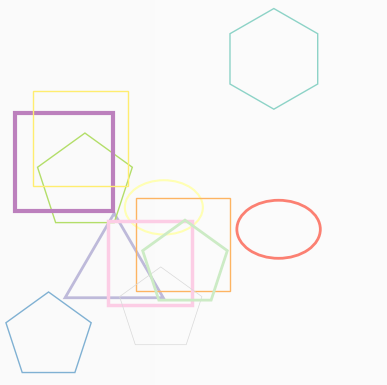[{"shape": "hexagon", "thickness": 1, "radius": 0.65, "center": [0.707, 0.847]}, {"shape": "oval", "thickness": 1.5, "radius": 0.5, "center": [0.423, 0.461]}, {"shape": "triangle", "thickness": 2, "radius": 0.73, "center": [0.295, 0.3]}, {"shape": "oval", "thickness": 2, "radius": 0.54, "center": [0.719, 0.404]}, {"shape": "pentagon", "thickness": 1, "radius": 0.58, "center": [0.125, 0.126]}, {"shape": "square", "thickness": 1, "radius": 0.6, "center": [0.473, 0.366]}, {"shape": "pentagon", "thickness": 1, "radius": 0.64, "center": [0.219, 0.526]}, {"shape": "square", "thickness": 2.5, "radius": 0.55, "center": [0.387, 0.317]}, {"shape": "pentagon", "thickness": 0.5, "radius": 0.56, "center": [0.415, 0.195]}, {"shape": "square", "thickness": 3, "radius": 0.64, "center": [0.165, 0.58]}, {"shape": "pentagon", "thickness": 2, "radius": 0.57, "center": [0.477, 0.313]}, {"shape": "square", "thickness": 1, "radius": 0.61, "center": [0.209, 0.64]}]